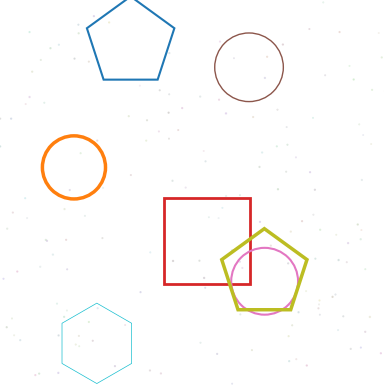[{"shape": "pentagon", "thickness": 1.5, "radius": 0.6, "center": [0.339, 0.89]}, {"shape": "circle", "thickness": 2.5, "radius": 0.41, "center": [0.192, 0.565]}, {"shape": "square", "thickness": 2, "radius": 0.56, "center": [0.538, 0.375]}, {"shape": "circle", "thickness": 1, "radius": 0.45, "center": [0.647, 0.825]}, {"shape": "circle", "thickness": 1.5, "radius": 0.43, "center": [0.687, 0.269]}, {"shape": "pentagon", "thickness": 2.5, "radius": 0.58, "center": [0.687, 0.29]}, {"shape": "hexagon", "thickness": 0.5, "radius": 0.52, "center": [0.251, 0.108]}]